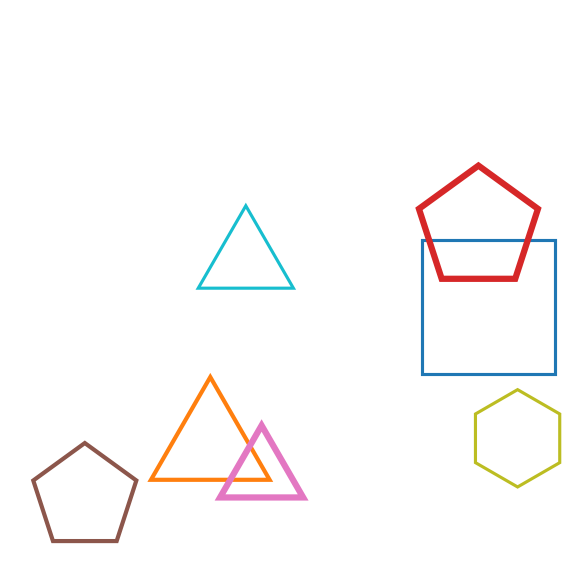[{"shape": "square", "thickness": 1.5, "radius": 0.58, "center": [0.846, 0.468]}, {"shape": "triangle", "thickness": 2, "radius": 0.59, "center": [0.364, 0.228]}, {"shape": "pentagon", "thickness": 3, "radius": 0.54, "center": [0.828, 0.604]}, {"shape": "pentagon", "thickness": 2, "radius": 0.47, "center": [0.147, 0.138]}, {"shape": "triangle", "thickness": 3, "radius": 0.42, "center": [0.453, 0.179]}, {"shape": "hexagon", "thickness": 1.5, "radius": 0.42, "center": [0.896, 0.24]}, {"shape": "triangle", "thickness": 1.5, "radius": 0.48, "center": [0.426, 0.548]}]